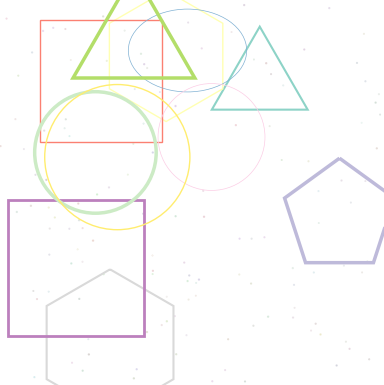[{"shape": "triangle", "thickness": 1.5, "radius": 0.72, "center": [0.675, 0.787]}, {"shape": "hexagon", "thickness": 1, "radius": 0.85, "center": [0.431, 0.854]}, {"shape": "pentagon", "thickness": 2.5, "radius": 0.75, "center": [0.882, 0.439]}, {"shape": "square", "thickness": 1, "radius": 0.79, "center": [0.263, 0.79]}, {"shape": "oval", "thickness": 0.5, "radius": 0.77, "center": [0.487, 0.869]}, {"shape": "triangle", "thickness": 2.5, "radius": 0.91, "center": [0.348, 0.889]}, {"shape": "circle", "thickness": 0.5, "radius": 0.69, "center": [0.549, 0.644]}, {"shape": "hexagon", "thickness": 1.5, "radius": 0.95, "center": [0.286, 0.11]}, {"shape": "square", "thickness": 2, "radius": 0.89, "center": [0.197, 0.304]}, {"shape": "circle", "thickness": 2.5, "radius": 0.79, "center": [0.248, 0.604]}, {"shape": "circle", "thickness": 1, "radius": 0.94, "center": [0.305, 0.592]}]